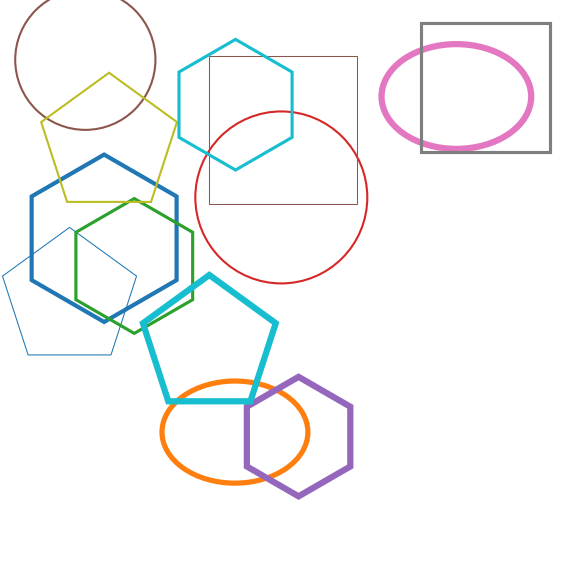[{"shape": "hexagon", "thickness": 2, "radius": 0.72, "center": [0.18, 0.587]}, {"shape": "pentagon", "thickness": 0.5, "radius": 0.61, "center": [0.12, 0.483]}, {"shape": "oval", "thickness": 2.5, "radius": 0.63, "center": [0.407, 0.251]}, {"shape": "hexagon", "thickness": 1.5, "radius": 0.58, "center": [0.233, 0.539]}, {"shape": "circle", "thickness": 1, "radius": 0.74, "center": [0.487, 0.657]}, {"shape": "hexagon", "thickness": 3, "radius": 0.52, "center": [0.517, 0.243]}, {"shape": "square", "thickness": 0.5, "radius": 0.64, "center": [0.49, 0.774]}, {"shape": "circle", "thickness": 1, "radius": 0.61, "center": [0.148, 0.896]}, {"shape": "oval", "thickness": 3, "radius": 0.65, "center": [0.79, 0.832]}, {"shape": "square", "thickness": 1.5, "radius": 0.56, "center": [0.84, 0.848]}, {"shape": "pentagon", "thickness": 1, "radius": 0.62, "center": [0.189, 0.75]}, {"shape": "pentagon", "thickness": 3, "radius": 0.6, "center": [0.362, 0.402]}, {"shape": "hexagon", "thickness": 1.5, "radius": 0.57, "center": [0.408, 0.818]}]